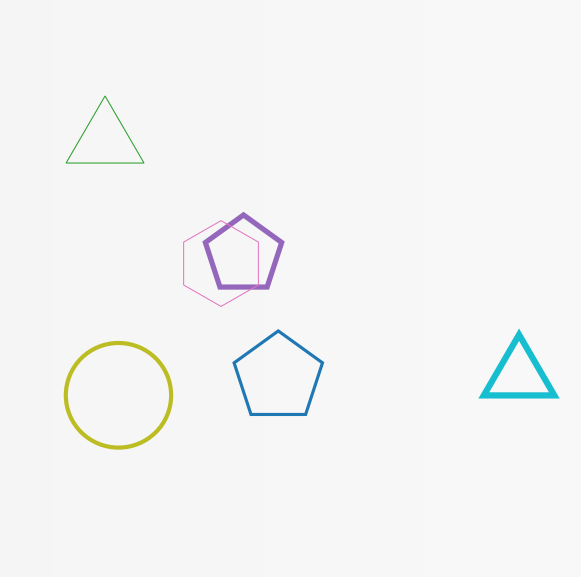[{"shape": "pentagon", "thickness": 1.5, "radius": 0.4, "center": [0.479, 0.346]}, {"shape": "triangle", "thickness": 0.5, "radius": 0.39, "center": [0.181, 0.756]}, {"shape": "pentagon", "thickness": 2.5, "radius": 0.35, "center": [0.419, 0.558]}, {"shape": "hexagon", "thickness": 0.5, "radius": 0.37, "center": [0.38, 0.543]}, {"shape": "circle", "thickness": 2, "radius": 0.45, "center": [0.204, 0.315]}, {"shape": "triangle", "thickness": 3, "radius": 0.35, "center": [0.893, 0.349]}]